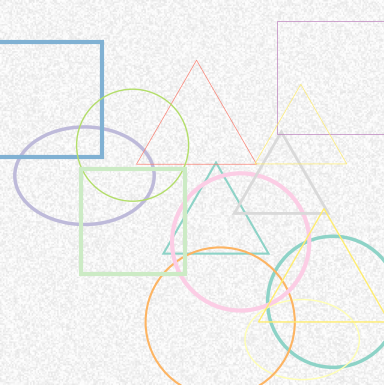[{"shape": "circle", "thickness": 2.5, "radius": 0.85, "center": [0.865, 0.216]}, {"shape": "triangle", "thickness": 1.5, "radius": 0.79, "center": [0.561, 0.42]}, {"shape": "oval", "thickness": 1, "radius": 0.74, "center": [0.785, 0.118]}, {"shape": "oval", "thickness": 2.5, "radius": 0.91, "center": [0.219, 0.544]}, {"shape": "triangle", "thickness": 0.5, "radius": 0.9, "center": [0.51, 0.663]}, {"shape": "square", "thickness": 3, "radius": 0.75, "center": [0.116, 0.741]}, {"shape": "circle", "thickness": 1.5, "radius": 0.97, "center": [0.572, 0.164]}, {"shape": "circle", "thickness": 1, "radius": 0.73, "center": [0.344, 0.623]}, {"shape": "circle", "thickness": 3, "radius": 0.89, "center": [0.625, 0.372]}, {"shape": "triangle", "thickness": 2, "radius": 0.71, "center": [0.731, 0.516]}, {"shape": "square", "thickness": 0.5, "radius": 0.74, "center": [0.868, 0.799]}, {"shape": "square", "thickness": 3, "radius": 0.68, "center": [0.346, 0.425]}, {"shape": "triangle", "thickness": 1, "radius": 0.98, "center": [0.841, 0.262]}, {"shape": "triangle", "thickness": 0.5, "radius": 0.69, "center": [0.781, 0.643]}]